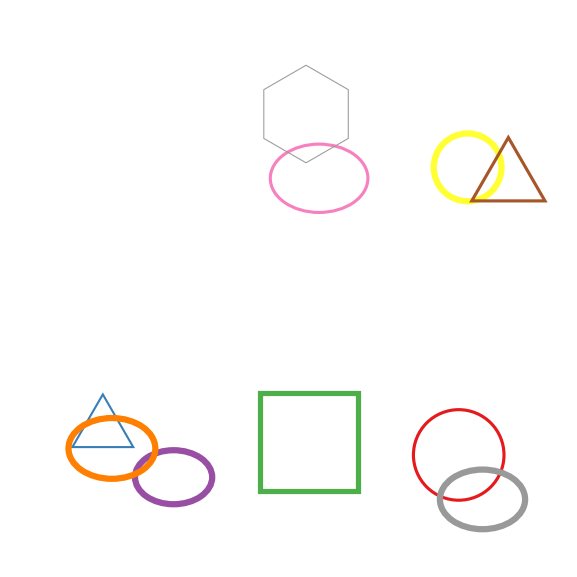[{"shape": "circle", "thickness": 1.5, "radius": 0.39, "center": [0.794, 0.211]}, {"shape": "triangle", "thickness": 1, "radius": 0.3, "center": [0.178, 0.255]}, {"shape": "square", "thickness": 2.5, "radius": 0.42, "center": [0.534, 0.234]}, {"shape": "oval", "thickness": 3, "radius": 0.33, "center": [0.301, 0.173]}, {"shape": "oval", "thickness": 3, "radius": 0.38, "center": [0.194, 0.223]}, {"shape": "circle", "thickness": 3, "radius": 0.29, "center": [0.81, 0.709]}, {"shape": "triangle", "thickness": 1.5, "radius": 0.37, "center": [0.88, 0.688]}, {"shape": "oval", "thickness": 1.5, "radius": 0.42, "center": [0.553, 0.69]}, {"shape": "oval", "thickness": 3, "radius": 0.37, "center": [0.836, 0.134]}, {"shape": "hexagon", "thickness": 0.5, "radius": 0.42, "center": [0.53, 0.802]}]